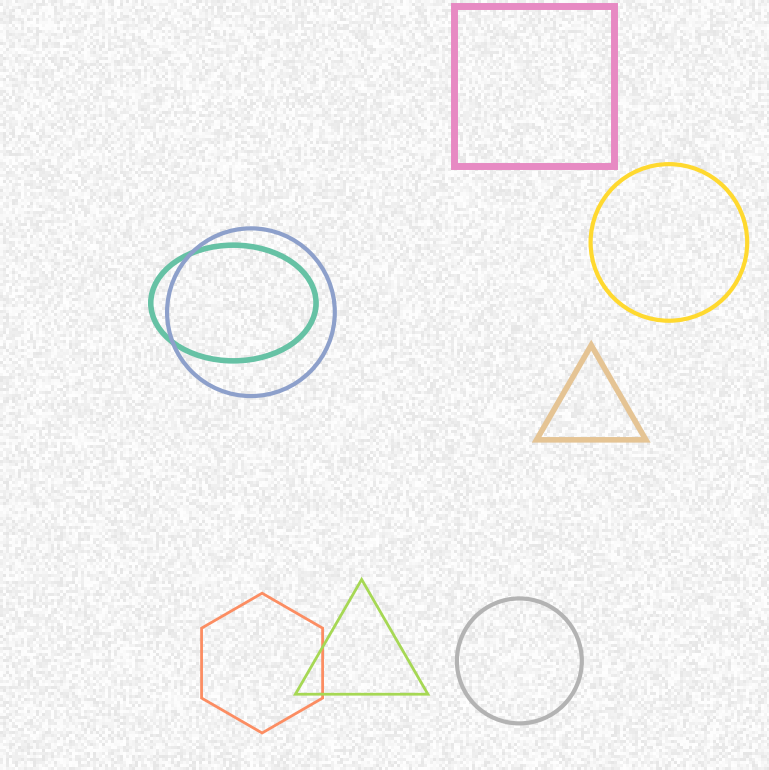[{"shape": "oval", "thickness": 2, "radius": 0.54, "center": [0.303, 0.606]}, {"shape": "hexagon", "thickness": 1, "radius": 0.45, "center": [0.34, 0.139]}, {"shape": "circle", "thickness": 1.5, "radius": 0.54, "center": [0.326, 0.595]}, {"shape": "square", "thickness": 2.5, "radius": 0.52, "center": [0.694, 0.889]}, {"shape": "triangle", "thickness": 1, "radius": 0.5, "center": [0.47, 0.148]}, {"shape": "circle", "thickness": 1.5, "radius": 0.51, "center": [0.869, 0.685]}, {"shape": "triangle", "thickness": 2, "radius": 0.41, "center": [0.768, 0.47]}, {"shape": "circle", "thickness": 1.5, "radius": 0.41, "center": [0.674, 0.142]}]